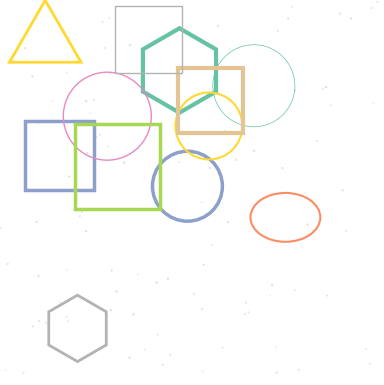[{"shape": "circle", "thickness": 0.5, "radius": 0.53, "center": [0.659, 0.777]}, {"shape": "hexagon", "thickness": 3, "radius": 0.55, "center": [0.466, 0.817]}, {"shape": "oval", "thickness": 1.5, "radius": 0.45, "center": [0.741, 0.435]}, {"shape": "square", "thickness": 2.5, "radius": 0.45, "center": [0.155, 0.596]}, {"shape": "circle", "thickness": 2.5, "radius": 0.45, "center": [0.487, 0.516]}, {"shape": "circle", "thickness": 1, "radius": 0.57, "center": [0.279, 0.698]}, {"shape": "square", "thickness": 2.5, "radius": 0.55, "center": [0.305, 0.568]}, {"shape": "circle", "thickness": 1.5, "radius": 0.43, "center": [0.543, 0.673]}, {"shape": "triangle", "thickness": 2, "radius": 0.54, "center": [0.117, 0.892]}, {"shape": "square", "thickness": 3, "radius": 0.42, "center": [0.546, 0.739]}, {"shape": "square", "thickness": 1, "radius": 0.43, "center": [0.386, 0.898]}, {"shape": "hexagon", "thickness": 2, "radius": 0.43, "center": [0.201, 0.147]}]